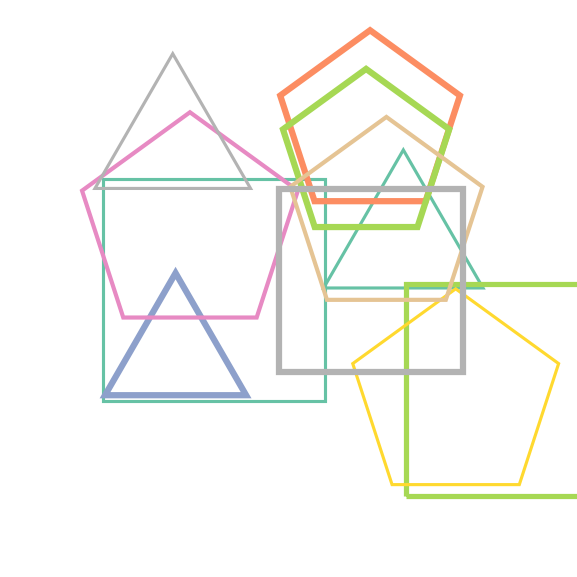[{"shape": "square", "thickness": 1.5, "radius": 0.96, "center": [0.37, 0.497]}, {"shape": "triangle", "thickness": 1.5, "radius": 0.8, "center": [0.698, 0.58]}, {"shape": "pentagon", "thickness": 3, "radius": 0.82, "center": [0.641, 0.783]}, {"shape": "triangle", "thickness": 3, "radius": 0.71, "center": [0.304, 0.385]}, {"shape": "pentagon", "thickness": 2, "radius": 0.98, "center": [0.329, 0.608]}, {"shape": "square", "thickness": 2.5, "radius": 0.92, "center": [0.886, 0.324]}, {"shape": "pentagon", "thickness": 3, "radius": 0.76, "center": [0.634, 0.728]}, {"shape": "pentagon", "thickness": 1.5, "radius": 0.94, "center": [0.789, 0.312]}, {"shape": "pentagon", "thickness": 2, "radius": 0.88, "center": [0.669, 0.622]}, {"shape": "triangle", "thickness": 1.5, "radius": 0.78, "center": [0.299, 0.751]}, {"shape": "square", "thickness": 3, "radius": 0.79, "center": [0.642, 0.514]}]